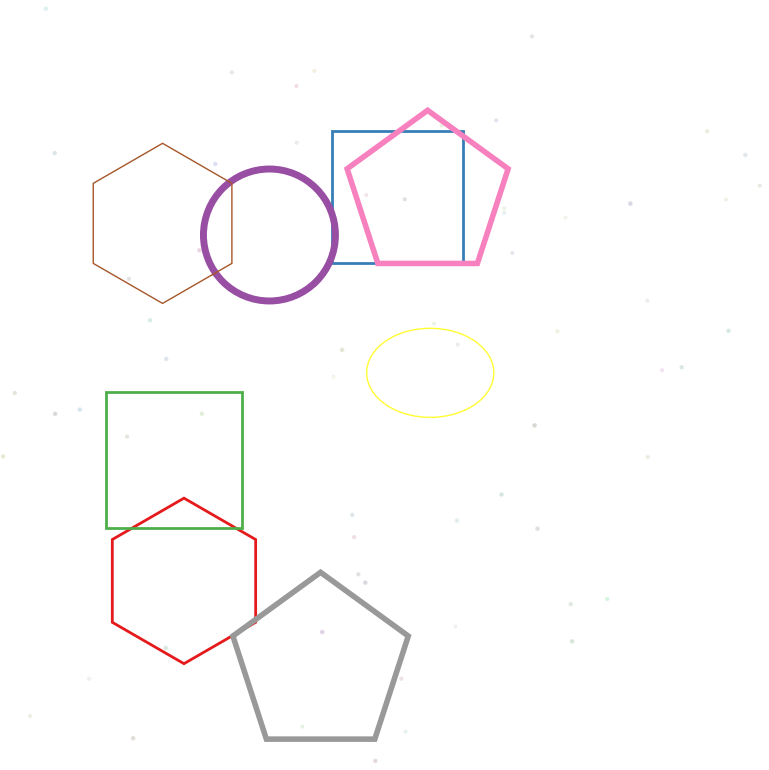[{"shape": "hexagon", "thickness": 1, "radius": 0.54, "center": [0.239, 0.246]}, {"shape": "square", "thickness": 1, "radius": 0.43, "center": [0.516, 0.744]}, {"shape": "square", "thickness": 1, "radius": 0.44, "center": [0.226, 0.403]}, {"shape": "circle", "thickness": 2.5, "radius": 0.43, "center": [0.35, 0.695]}, {"shape": "oval", "thickness": 0.5, "radius": 0.41, "center": [0.559, 0.516]}, {"shape": "hexagon", "thickness": 0.5, "radius": 0.52, "center": [0.211, 0.71]}, {"shape": "pentagon", "thickness": 2, "radius": 0.55, "center": [0.555, 0.747]}, {"shape": "pentagon", "thickness": 2, "radius": 0.6, "center": [0.416, 0.137]}]